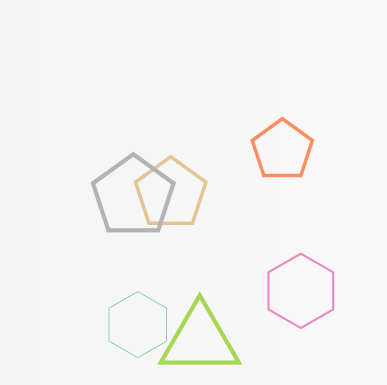[{"shape": "hexagon", "thickness": 0.5, "radius": 0.43, "center": [0.356, 0.157]}, {"shape": "pentagon", "thickness": 2.5, "radius": 0.41, "center": [0.729, 0.61]}, {"shape": "hexagon", "thickness": 1.5, "radius": 0.48, "center": [0.776, 0.245]}, {"shape": "triangle", "thickness": 3, "radius": 0.58, "center": [0.516, 0.117]}, {"shape": "pentagon", "thickness": 2.5, "radius": 0.48, "center": [0.441, 0.497]}, {"shape": "pentagon", "thickness": 3, "radius": 0.55, "center": [0.344, 0.49]}]